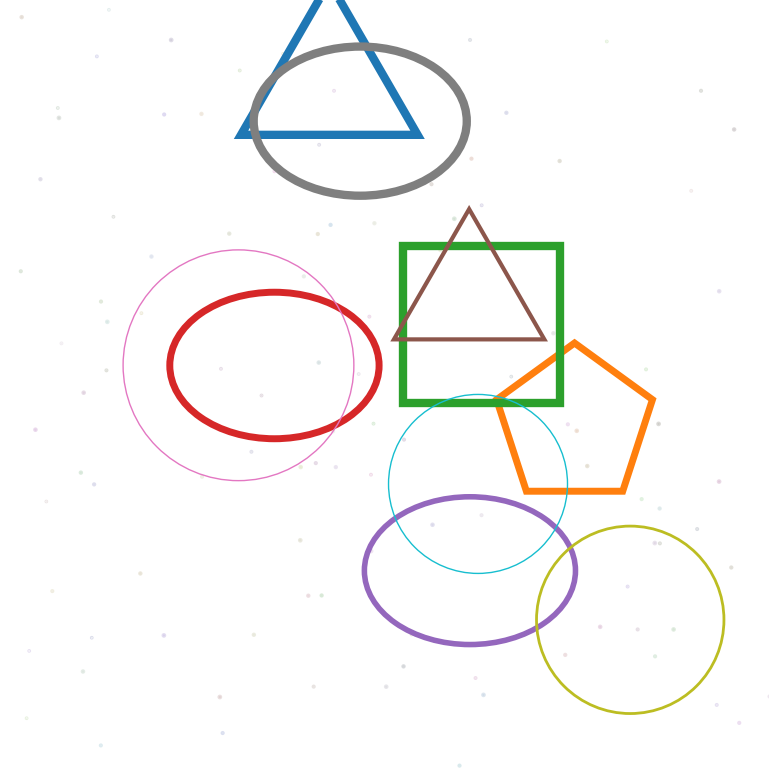[{"shape": "triangle", "thickness": 3, "radius": 0.66, "center": [0.428, 0.891]}, {"shape": "pentagon", "thickness": 2.5, "radius": 0.53, "center": [0.746, 0.448]}, {"shape": "square", "thickness": 3, "radius": 0.51, "center": [0.626, 0.579]}, {"shape": "oval", "thickness": 2.5, "radius": 0.68, "center": [0.356, 0.525]}, {"shape": "oval", "thickness": 2, "radius": 0.69, "center": [0.61, 0.259]}, {"shape": "triangle", "thickness": 1.5, "radius": 0.56, "center": [0.609, 0.616]}, {"shape": "circle", "thickness": 0.5, "radius": 0.75, "center": [0.31, 0.526]}, {"shape": "oval", "thickness": 3, "radius": 0.69, "center": [0.468, 0.843]}, {"shape": "circle", "thickness": 1, "radius": 0.61, "center": [0.818, 0.195]}, {"shape": "circle", "thickness": 0.5, "radius": 0.58, "center": [0.621, 0.372]}]